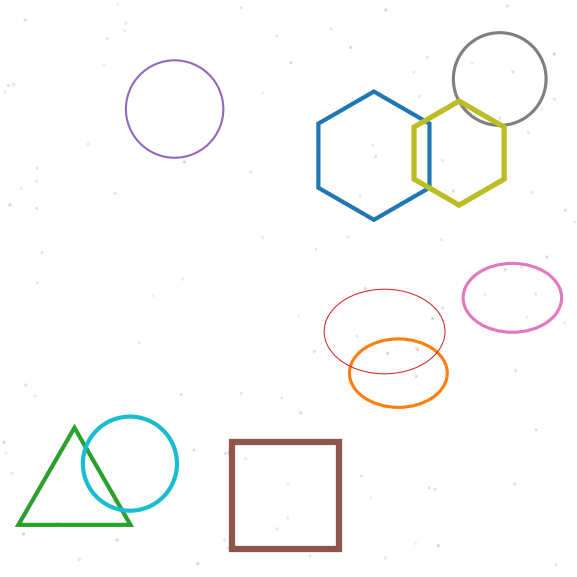[{"shape": "hexagon", "thickness": 2, "radius": 0.56, "center": [0.648, 0.73]}, {"shape": "oval", "thickness": 1.5, "radius": 0.42, "center": [0.69, 0.353]}, {"shape": "triangle", "thickness": 2, "radius": 0.56, "center": [0.129, 0.146]}, {"shape": "oval", "thickness": 0.5, "radius": 0.52, "center": [0.666, 0.425]}, {"shape": "circle", "thickness": 1, "radius": 0.42, "center": [0.302, 0.81]}, {"shape": "square", "thickness": 3, "radius": 0.46, "center": [0.494, 0.141]}, {"shape": "oval", "thickness": 1.5, "radius": 0.43, "center": [0.887, 0.483]}, {"shape": "circle", "thickness": 1.5, "radius": 0.4, "center": [0.865, 0.862]}, {"shape": "hexagon", "thickness": 2.5, "radius": 0.45, "center": [0.795, 0.734]}, {"shape": "circle", "thickness": 2, "radius": 0.41, "center": [0.225, 0.196]}]